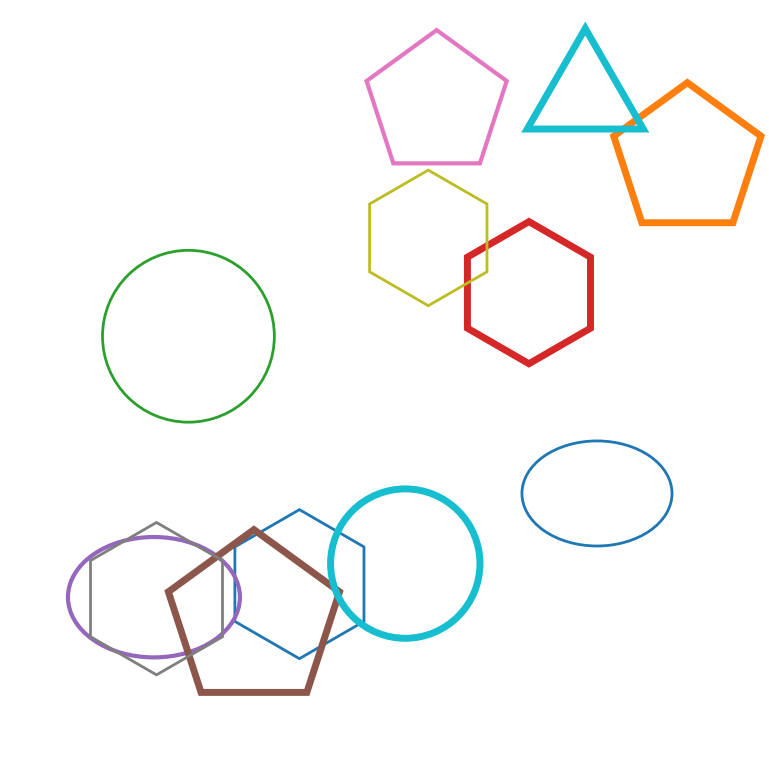[{"shape": "hexagon", "thickness": 1, "radius": 0.48, "center": [0.389, 0.241]}, {"shape": "oval", "thickness": 1, "radius": 0.49, "center": [0.775, 0.359]}, {"shape": "pentagon", "thickness": 2.5, "radius": 0.5, "center": [0.893, 0.792]}, {"shape": "circle", "thickness": 1, "radius": 0.56, "center": [0.245, 0.563]}, {"shape": "hexagon", "thickness": 2.5, "radius": 0.46, "center": [0.687, 0.62]}, {"shape": "oval", "thickness": 1.5, "radius": 0.56, "center": [0.2, 0.224]}, {"shape": "pentagon", "thickness": 2.5, "radius": 0.58, "center": [0.33, 0.195]}, {"shape": "pentagon", "thickness": 1.5, "radius": 0.48, "center": [0.567, 0.865]}, {"shape": "hexagon", "thickness": 1, "radius": 0.49, "center": [0.203, 0.223]}, {"shape": "hexagon", "thickness": 1, "radius": 0.44, "center": [0.556, 0.691]}, {"shape": "triangle", "thickness": 2.5, "radius": 0.44, "center": [0.76, 0.876]}, {"shape": "circle", "thickness": 2.5, "radius": 0.49, "center": [0.526, 0.268]}]